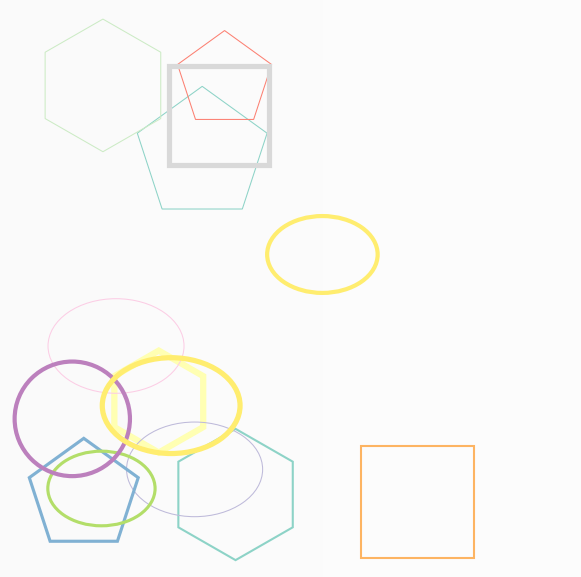[{"shape": "hexagon", "thickness": 1, "radius": 0.57, "center": [0.405, 0.143]}, {"shape": "pentagon", "thickness": 0.5, "radius": 0.59, "center": [0.348, 0.732]}, {"shape": "hexagon", "thickness": 3, "radius": 0.44, "center": [0.273, 0.304]}, {"shape": "oval", "thickness": 0.5, "radius": 0.59, "center": [0.335, 0.186]}, {"shape": "pentagon", "thickness": 0.5, "radius": 0.43, "center": [0.386, 0.861]}, {"shape": "pentagon", "thickness": 1.5, "radius": 0.49, "center": [0.144, 0.142]}, {"shape": "square", "thickness": 1, "radius": 0.48, "center": [0.719, 0.13]}, {"shape": "oval", "thickness": 1.5, "radius": 0.46, "center": [0.175, 0.153]}, {"shape": "oval", "thickness": 0.5, "radius": 0.58, "center": [0.2, 0.4]}, {"shape": "square", "thickness": 2.5, "radius": 0.43, "center": [0.377, 0.799]}, {"shape": "circle", "thickness": 2, "radius": 0.5, "center": [0.124, 0.274]}, {"shape": "hexagon", "thickness": 0.5, "radius": 0.57, "center": [0.177, 0.851]}, {"shape": "oval", "thickness": 2.5, "radius": 0.59, "center": [0.294, 0.297]}, {"shape": "oval", "thickness": 2, "radius": 0.48, "center": [0.555, 0.558]}]